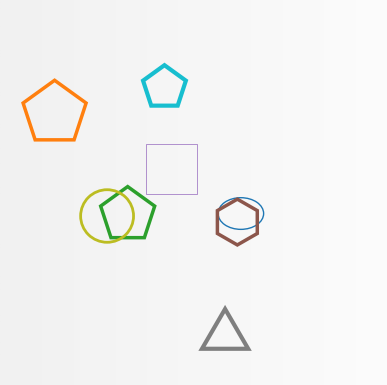[{"shape": "oval", "thickness": 1, "radius": 0.29, "center": [0.622, 0.445]}, {"shape": "pentagon", "thickness": 2.5, "radius": 0.43, "center": [0.141, 0.706]}, {"shape": "pentagon", "thickness": 2.5, "radius": 0.37, "center": [0.329, 0.442]}, {"shape": "square", "thickness": 0.5, "radius": 0.32, "center": [0.443, 0.561]}, {"shape": "hexagon", "thickness": 2.5, "radius": 0.3, "center": [0.612, 0.423]}, {"shape": "triangle", "thickness": 3, "radius": 0.34, "center": [0.581, 0.129]}, {"shape": "circle", "thickness": 2, "radius": 0.34, "center": [0.276, 0.439]}, {"shape": "pentagon", "thickness": 3, "radius": 0.29, "center": [0.424, 0.773]}]